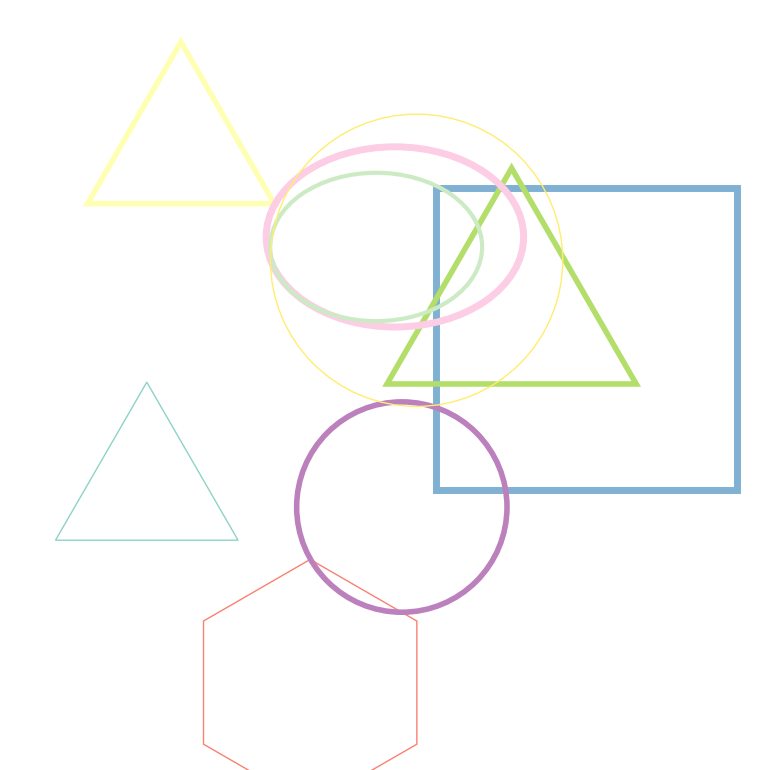[{"shape": "triangle", "thickness": 0.5, "radius": 0.68, "center": [0.191, 0.367]}, {"shape": "triangle", "thickness": 2, "radius": 0.7, "center": [0.235, 0.806]}, {"shape": "hexagon", "thickness": 0.5, "radius": 0.8, "center": [0.403, 0.113]}, {"shape": "square", "thickness": 2.5, "radius": 0.98, "center": [0.762, 0.56]}, {"shape": "triangle", "thickness": 2, "radius": 0.93, "center": [0.664, 0.595]}, {"shape": "oval", "thickness": 2.5, "radius": 0.84, "center": [0.513, 0.692]}, {"shape": "circle", "thickness": 2, "radius": 0.68, "center": [0.522, 0.342]}, {"shape": "oval", "thickness": 1.5, "radius": 0.69, "center": [0.489, 0.679]}, {"shape": "circle", "thickness": 0.5, "radius": 0.95, "center": [0.541, 0.662]}]